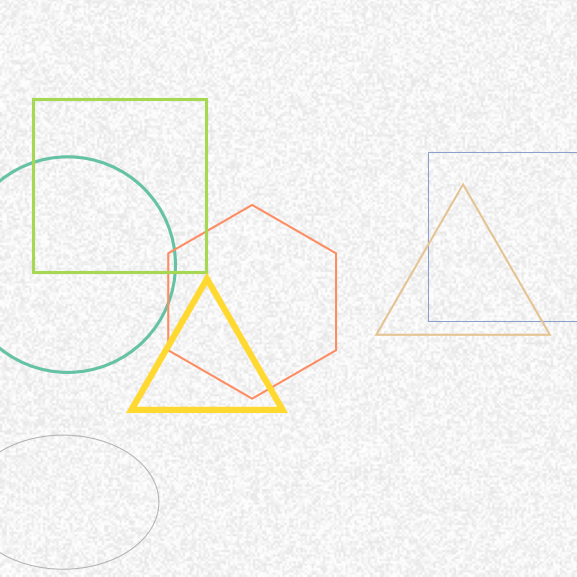[{"shape": "circle", "thickness": 1.5, "radius": 0.93, "center": [0.117, 0.541]}, {"shape": "hexagon", "thickness": 1, "radius": 0.84, "center": [0.437, 0.477]}, {"shape": "square", "thickness": 0.5, "radius": 0.73, "center": [0.888, 0.589]}, {"shape": "square", "thickness": 1.5, "radius": 0.75, "center": [0.208, 0.679]}, {"shape": "triangle", "thickness": 3, "radius": 0.76, "center": [0.358, 0.365]}, {"shape": "triangle", "thickness": 1, "radius": 0.87, "center": [0.802, 0.506]}, {"shape": "oval", "thickness": 0.5, "radius": 0.83, "center": [0.109, 0.13]}]